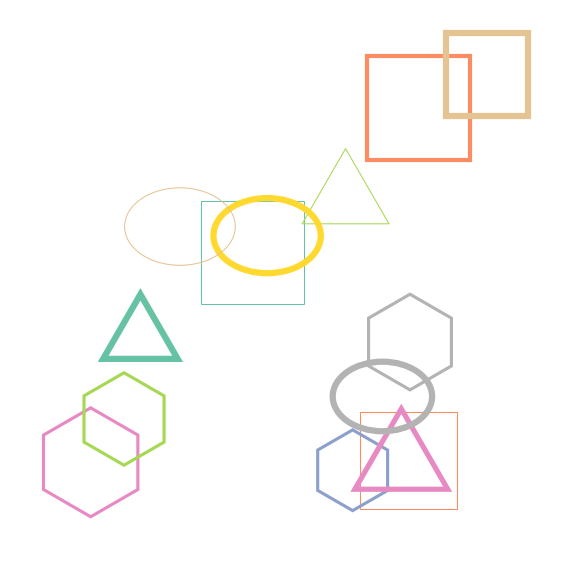[{"shape": "triangle", "thickness": 3, "radius": 0.37, "center": [0.243, 0.415]}, {"shape": "square", "thickness": 0.5, "radius": 0.44, "center": [0.437, 0.562]}, {"shape": "square", "thickness": 0.5, "radius": 0.42, "center": [0.707, 0.201]}, {"shape": "square", "thickness": 2, "radius": 0.45, "center": [0.725, 0.812]}, {"shape": "hexagon", "thickness": 1.5, "radius": 0.35, "center": [0.611, 0.185]}, {"shape": "triangle", "thickness": 2.5, "radius": 0.46, "center": [0.695, 0.198]}, {"shape": "hexagon", "thickness": 1.5, "radius": 0.47, "center": [0.157, 0.199]}, {"shape": "hexagon", "thickness": 1.5, "radius": 0.4, "center": [0.215, 0.274]}, {"shape": "triangle", "thickness": 0.5, "radius": 0.43, "center": [0.598, 0.655]}, {"shape": "oval", "thickness": 3, "radius": 0.46, "center": [0.463, 0.591]}, {"shape": "oval", "thickness": 0.5, "radius": 0.48, "center": [0.312, 0.607]}, {"shape": "square", "thickness": 3, "radius": 0.36, "center": [0.843, 0.87]}, {"shape": "hexagon", "thickness": 1.5, "radius": 0.41, "center": [0.71, 0.407]}, {"shape": "oval", "thickness": 3, "radius": 0.43, "center": [0.662, 0.313]}]